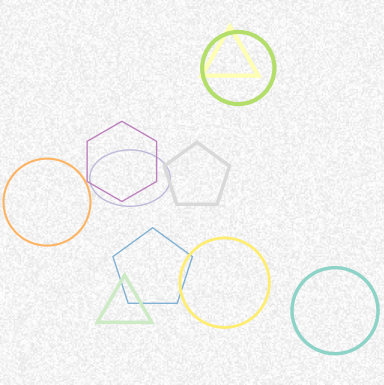[{"shape": "circle", "thickness": 2.5, "radius": 0.56, "center": [0.87, 0.193]}, {"shape": "triangle", "thickness": 3, "radius": 0.43, "center": [0.597, 0.846]}, {"shape": "oval", "thickness": 1, "radius": 0.52, "center": [0.338, 0.537]}, {"shape": "pentagon", "thickness": 1, "radius": 0.54, "center": [0.397, 0.3]}, {"shape": "circle", "thickness": 1.5, "radius": 0.56, "center": [0.122, 0.475]}, {"shape": "circle", "thickness": 3, "radius": 0.47, "center": [0.619, 0.823]}, {"shape": "pentagon", "thickness": 2.5, "radius": 0.45, "center": [0.512, 0.541]}, {"shape": "hexagon", "thickness": 1, "radius": 0.52, "center": [0.317, 0.581]}, {"shape": "triangle", "thickness": 2.5, "radius": 0.41, "center": [0.324, 0.204]}, {"shape": "circle", "thickness": 2, "radius": 0.58, "center": [0.584, 0.266]}]